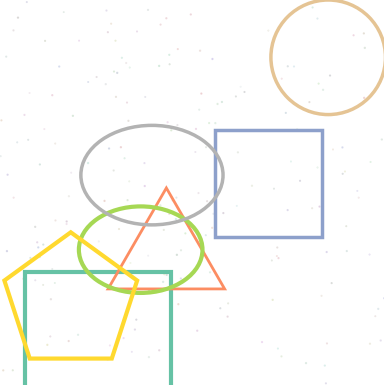[{"shape": "square", "thickness": 3, "radius": 0.94, "center": [0.255, 0.105]}, {"shape": "triangle", "thickness": 2, "radius": 0.87, "center": [0.432, 0.337]}, {"shape": "square", "thickness": 2.5, "radius": 0.7, "center": [0.697, 0.524]}, {"shape": "oval", "thickness": 3, "radius": 0.8, "center": [0.365, 0.352]}, {"shape": "pentagon", "thickness": 3, "radius": 0.91, "center": [0.184, 0.215]}, {"shape": "circle", "thickness": 2.5, "radius": 0.74, "center": [0.852, 0.851]}, {"shape": "oval", "thickness": 2.5, "radius": 0.92, "center": [0.395, 0.545]}]